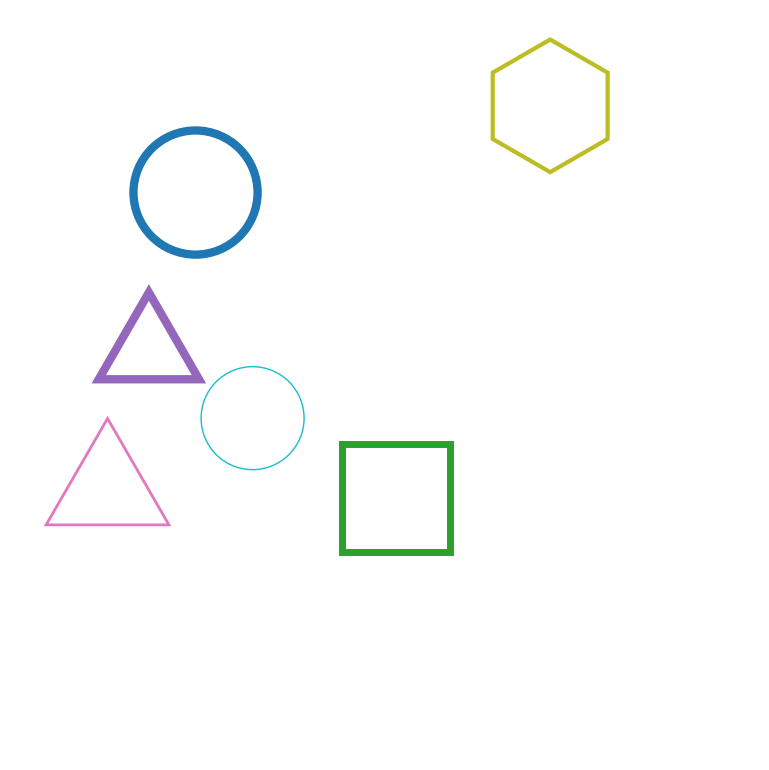[{"shape": "circle", "thickness": 3, "radius": 0.4, "center": [0.254, 0.75]}, {"shape": "square", "thickness": 2.5, "radius": 0.35, "center": [0.514, 0.353]}, {"shape": "triangle", "thickness": 3, "radius": 0.38, "center": [0.193, 0.545]}, {"shape": "triangle", "thickness": 1, "radius": 0.46, "center": [0.14, 0.364]}, {"shape": "hexagon", "thickness": 1.5, "radius": 0.43, "center": [0.715, 0.863]}, {"shape": "circle", "thickness": 0.5, "radius": 0.33, "center": [0.328, 0.457]}]